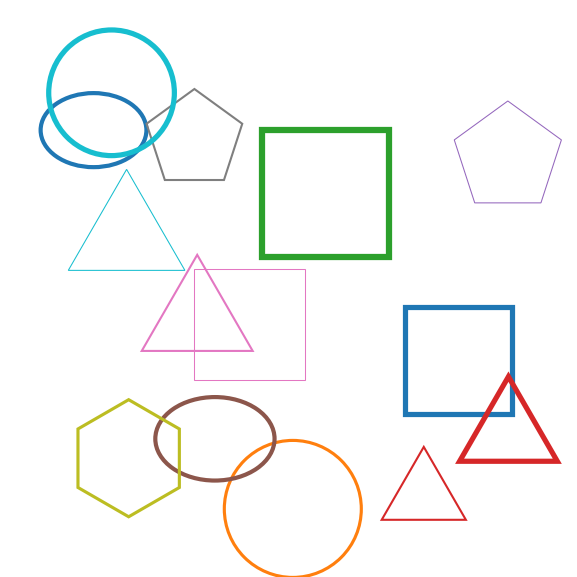[{"shape": "square", "thickness": 2.5, "radius": 0.46, "center": [0.795, 0.375]}, {"shape": "oval", "thickness": 2, "radius": 0.46, "center": [0.162, 0.774]}, {"shape": "circle", "thickness": 1.5, "radius": 0.59, "center": [0.507, 0.118]}, {"shape": "square", "thickness": 3, "radius": 0.55, "center": [0.563, 0.664]}, {"shape": "triangle", "thickness": 2.5, "radius": 0.49, "center": [0.88, 0.249]}, {"shape": "triangle", "thickness": 1, "radius": 0.42, "center": [0.734, 0.141]}, {"shape": "pentagon", "thickness": 0.5, "radius": 0.49, "center": [0.879, 0.727]}, {"shape": "oval", "thickness": 2, "radius": 0.52, "center": [0.372, 0.239]}, {"shape": "square", "thickness": 0.5, "radius": 0.48, "center": [0.432, 0.438]}, {"shape": "triangle", "thickness": 1, "radius": 0.55, "center": [0.341, 0.447]}, {"shape": "pentagon", "thickness": 1, "radius": 0.44, "center": [0.337, 0.758]}, {"shape": "hexagon", "thickness": 1.5, "radius": 0.51, "center": [0.223, 0.206]}, {"shape": "triangle", "thickness": 0.5, "radius": 0.58, "center": [0.219, 0.589]}, {"shape": "circle", "thickness": 2.5, "radius": 0.54, "center": [0.193, 0.838]}]